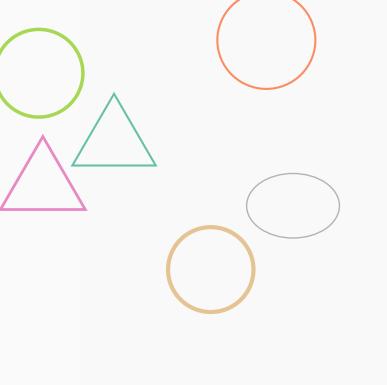[{"shape": "triangle", "thickness": 1.5, "radius": 0.62, "center": [0.294, 0.632]}, {"shape": "circle", "thickness": 1.5, "radius": 0.63, "center": [0.687, 0.896]}, {"shape": "triangle", "thickness": 2, "radius": 0.63, "center": [0.111, 0.519]}, {"shape": "circle", "thickness": 2.5, "radius": 0.57, "center": [0.1, 0.81]}, {"shape": "circle", "thickness": 3, "radius": 0.55, "center": [0.544, 0.3]}, {"shape": "oval", "thickness": 1, "radius": 0.6, "center": [0.756, 0.466]}]